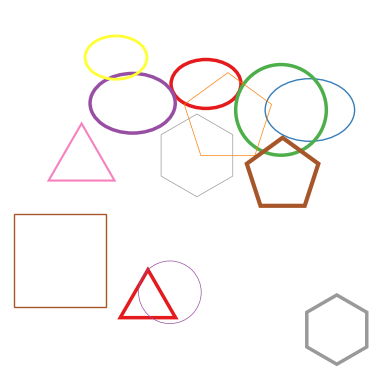[{"shape": "oval", "thickness": 2.5, "radius": 0.45, "center": [0.535, 0.782]}, {"shape": "triangle", "thickness": 2.5, "radius": 0.41, "center": [0.384, 0.216]}, {"shape": "oval", "thickness": 1, "radius": 0.58, "center": [0.805, 0.714]}, {"shape": "circle", "thickness": 2.5, "radius": 0.59, "center": [0.73, 0.715]}, {"shape": "oval", "thickness": 2.5, "radius": 0.55, "center": [0.345, 0.732]}, {"shape": "circle", "thickness": 0.5, "radius": 0.41, "center": [0.441, 0.241]}, {"shape": "pentagon", "thickness": 0.5, "radius": 0.6, "center": [0.592, 0.692]}, {"shape": "oval", "thickness": 2, "radius": 0.4, "center": [0.301, 0.85]}, {"shape": "square", "thickness": 1, "radius": 0.6, "center": [0.156, 0.323]}, {"shape": "pentagon", "thickness": 3, "radius": 0.49, "center": [0.734, 0.545]}, {"shape": "triangle", "thickness": 1.5, "radius": 0.49, "center": [0.212, 0.58]}, {"shape": "hexagon", "thickness": 0.5, "radius": 0.54, "center": [0.511, 0.596]}, {"shape": "hexagon", "thickness": 2.5, "radius": 0.45, "center": [0.875, 0.144]}]